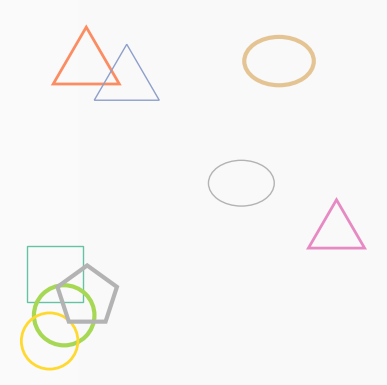[{"shape": "square", "thickness": 1, "radius": 0.36, "center": [0.141, 0.289]}, {"shape": "triangle", "thickness": 2, "radius": 0.49, "center": [0.223, 0.831]}, {"shape": "triangle", "thickness": 1, "radius": 0.48, "center": [0.327, 0.788]}, {"shape": "triangle", "thickness": 2, "radius": 0.42, "center": [0.868, 0.397]}, {"shape": "circle", "thickness": 3, "radius": 0.39, "center": [0.166, 0.181]}, {"shape": "circle", "thickness": 2, "radius": 0.36, "center": [0.128, 0.114]}, {"shape": "oval", "thickness": 3, "radius": 0.45, "center": [0.72, 0.841]}, {"shape": "pentagon", "thickness": 3, "radius": 0.4, "center": [0.225, 0.23]}, {"shape": "oval", "thickness": 1, "radius": 0.42, "center": [0.623, 0.524]}]